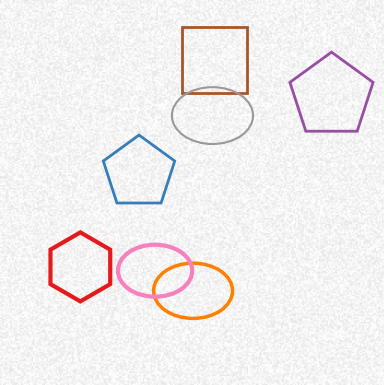[{"shape": "hexagon", "thickness": 3, "radius": 0.45, "center": [0.209, 0.307]}, {"shape": "pentagon", "thickness": 2, "radius": 0.49, "center": [0.361, 0.552]}, {"shape": "pentagon", "thickness": 2, "radius": 0.57, "center": [0.861, 0.751]}, {"shape": "oval", "thickness": 2.5, "radius": 0.51, "center": [0.501, 0.245]}, {"shape": "square", "thickness": 2, "radius": 0.43, "center": [0.558, 0.845]}, {"shape": "oval", "thickness": 3, "radius": 0.48, "center": [0.403, 0.297]}, {"shape": "oval", "thickness": 1.5, "radius": 0.53, "center": [0.552, 0.7]}]